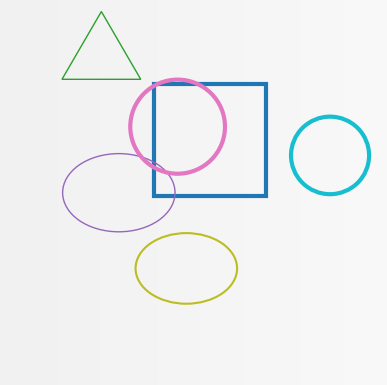[{"shape": "square", "thickness": 3, "radius": 0.72, "center": [0.542, 0.636]}, {"shape": "triangle", "thickness": 1, "radius": 0.59, "center": [0.262, 0.853]}, {"shape": "oval", "thickness": 1, "radius": 0.73, "center": [0.307, 0.499]}, {"shape": "circle", "thickness": 3, "radius": 0.61, "center": [0.458, 0.671]}, {"shape": "oval", "thickness": 1.5, "radius": 0.66, "center": [0.481, 0.303]}, {"shape": "circle", "thickness": 3, "radius": 0.5, "center": [0.852, 0.596]}]